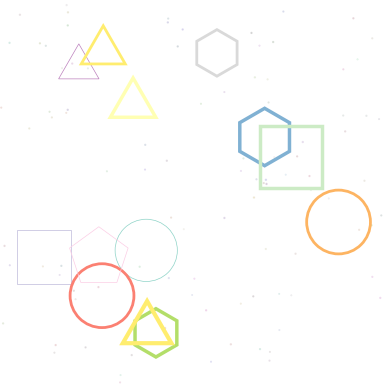[{"shape": "circle", "thickness": 0.5, "radius": 0.4, "center": [0.38, 0.35]}, {"shape": "triangle", "thickness": 2.5, "radius": 0.34, "center": [0.346, 0.729]}, {"shape": "square", "thickness": 0.5, "radius": 0.35, "center": [0.114, 0.332]}, {"shape": "circle", "thickness": 2, "radius": 0.41, "center": [0.265, 0.232]}, {"shape": "hexagon", "thickness": 2.5, "radius": 0.37, "center": [0.687, 0.644]}, {"shape": "circle", "thickness": 2, "radius": 0.41, "center": [0.879, 0.423]}, {"shape": "hexagon", "thickness": 2.5, "radius": 0.31, "center": [0.405, 0.135]}, {"shape": "pentagon", "thickness": 0.5, "radius": 0.4, "center": [0.257, 0.331]}, {"shape": "hexagon", "thickness": 2, "radius": 0.3, "center": [0.563, 0.863]}, {"shape": "triangle", "thickness": 0.5, "radius": 0.3, "center": [0.205, 0.825]}, {"shape": "square", "thickness": 2.5, "radius": 0.4, "center": [0.755, 0.592]}, {"shape": "triangle", "thickness": 2, "radius": 0.33, "center": [0.268, 0.867]}, {"shape": "triangle", "thickness": 3, "radius": 0.36, "center": [0.382, 0.145]}]